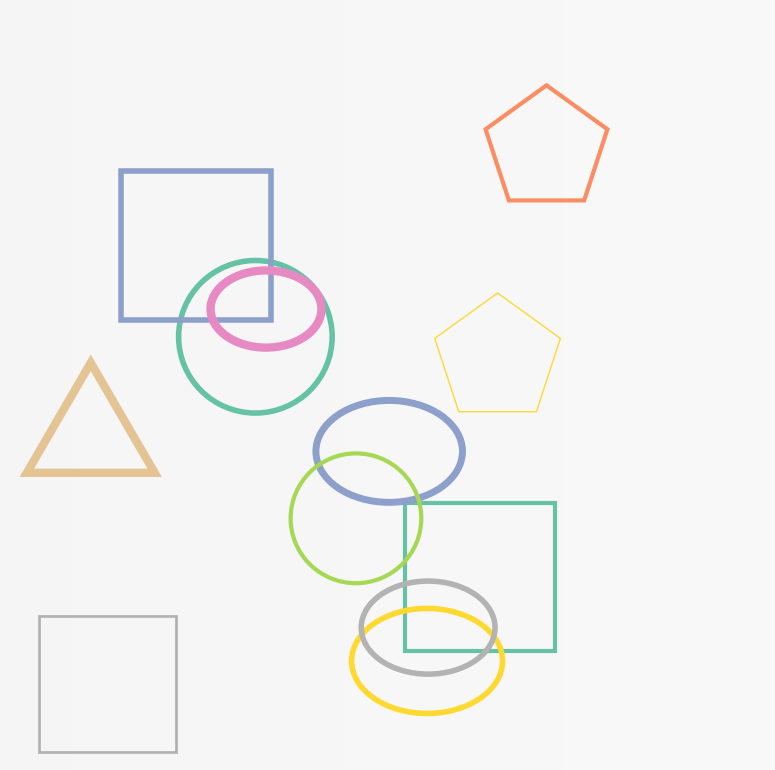[{"shape": "circle", "thickness": 2, "radius": 0.5, "center": [0.33, 0.563]}, {"shape": "square", "thickness": 1.5, "radius": 0.48, "center": [0.619, 0.251]}, {"shape": "pentagon", "thickness": 1.5, "radius": 0.41, "center": [0.705, 0.807]}, {"shape": "square", "thickness": 2, "radius": 0.48, "center": [0.253, 0.681]}, {"shape": "oval", "thickness": 2.5, "radius": 0.47, "center": [0.502, 0.414]}, {"shape": "oval", "thickness": 3, "radius": 0.36, "center": [0.343, 0.599]}, {"shape": "circle", "thickness": 1.5, "radius": 0.42, "center": [0.459, 0.327]}, {"shape": "pentagon", "thickness": 0.5, "radius": 0.43, "center": [0.642, 0.534]}, {"shape": "oval", "thickness": 2, "radius": 0.49, "center": [0.551, 0.142]}, {"shape": "triangle", "thickness": 3, "radius": 0.48, "center": [0.117, 0.434]}, {"shape": "square", "thickness": 1, "radius": 0.44, "center": [0.139, 0.112]}, {"shape": "oval", "thickness": 2, "radius": 0.43, "center": [0.552, 0.185]}]